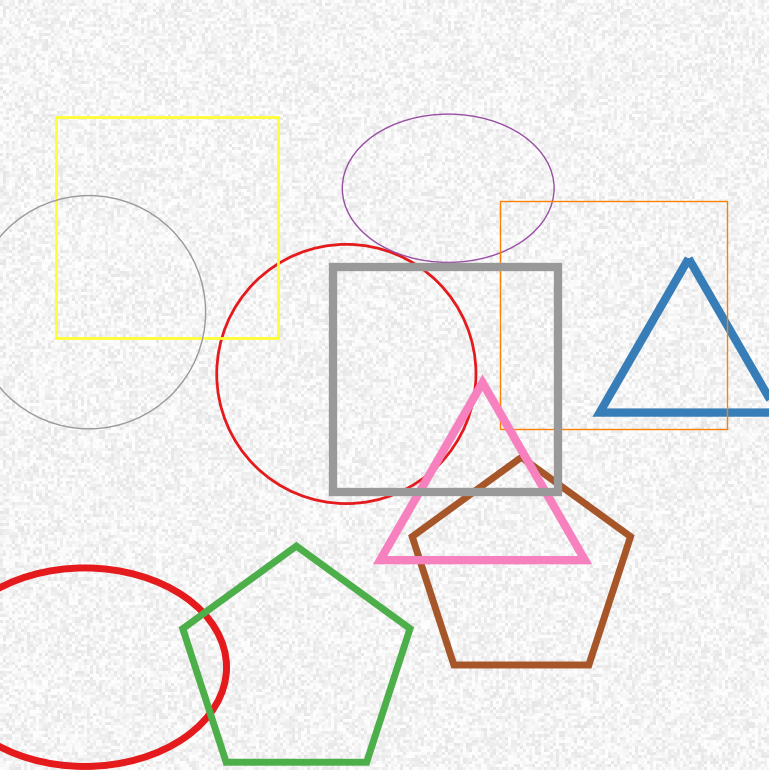[{"shape": "circle", "thickness": 1, "radius": 0.84, "center": [0.45, 0.514]}, {"shape": "oval", "thickness": 2.5, "radius": 0.92, "center": [0.11, 0.134]}, {"shape": "triangle", "thickness": 3, "radius": 0.67, "center": [0.894, 0.531]}, {"shape": "pentagon", "thickness": 2.5, "radius": 0.78, "center": [0.385, 0.136]}, {"shape": "oval", "thickness": 0.5, "radius": 0.69, "center": [0.582, 0.756]}, {"shape": "square", "thickness": 0.5, "radius": 0.74, "center": [0.796, 0.591]}, {"shape": "square", "thickness": 1, "radius": 0.72, "center": [0.217, 0.704]}, {"shape": "pentagon", "thickness": 2.5, "radius": 0.75, "center": [0.677, 0.257]}, {"shape": "triangle", "thickness": 3, "radius": 0.77, "center": [0.627, 0.349]}, {"shape": "square", "thickness": 3, "radius": 0.73, "center": [0.579, 0.507]}, {"shape": "circle", "thickness": 0.5, "radius": 0.76, "center": [0.116, 0.595]}]